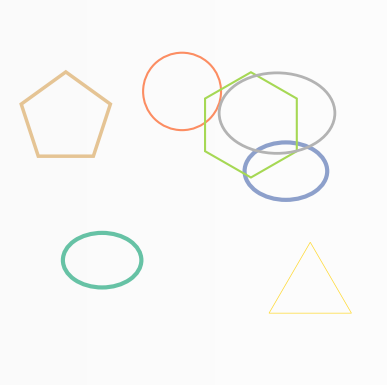[{"shape": "oval", "thickness": 3, "radius": 0.51, "center": [0.264, 0.324]}, {"shape": "circle", "thickness": 1.5, "radius": 0.5, "center": [0.47, 0.763]}, {"shape": "oval", "thickness": 3, "radius": 0.53, "center": [0.738, 0.555]}, {"shape": "hexagon", "thickness": 1.5, "radius": 0.68, "center": [0.648, 0.676]}, {"shape": "triangle", "thickness": 0.5, "radius": 0.61, "center": [0.801, 0.248]}, {"shape": "pentagon", "thickness": 2.5, "radius": 0.6, "center": [0.17, 0.692]}, {"shape": "oval", "thickness": 2, "radius": 0.75, "center": [0.715, 0.706]}]